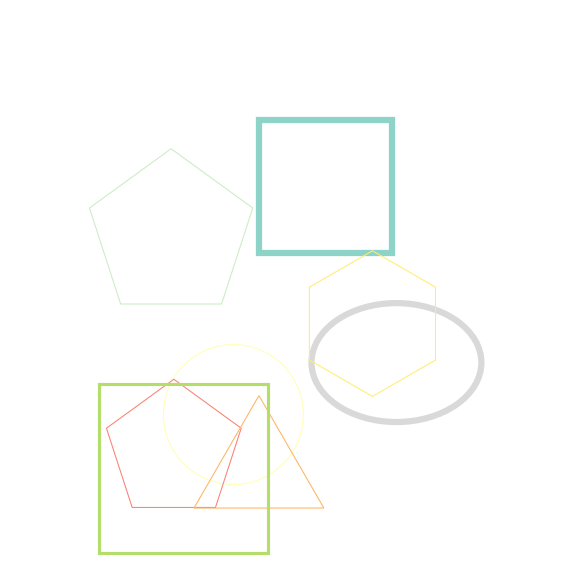[{"shape": "square", "thickness": 3, "radius": 0.58, "center": [0.564, 0.676]}, {"shape": "circle", "thickness": 0.5, "radius": 0.61, "center": [0.404, 0.281]}, {"shape": "pentagon", "thickness": 0.5, "radius": 0.61, "center": [0.301, 0.22]}, {"shape": "triangle", "thickness": 0.5, "radius": 0.65, "center": [0.448, 0.184]}, {"shape": "square", "thickness": 1.5, "radius": 0.73, "center": [0.318, 0.188]}, {"shape": "oval", "thickness": 3, "radius": 0.74, "center": [0.686, 0.371]}, {"shape": "pentagon", "thickness": 0.5, "radius": 0.74, "center": [0.296, 0.593]}, {"shape": "hexagon", "thickness": 0.5, "radius": 0.63, "center": [0.645, 0.439]}]